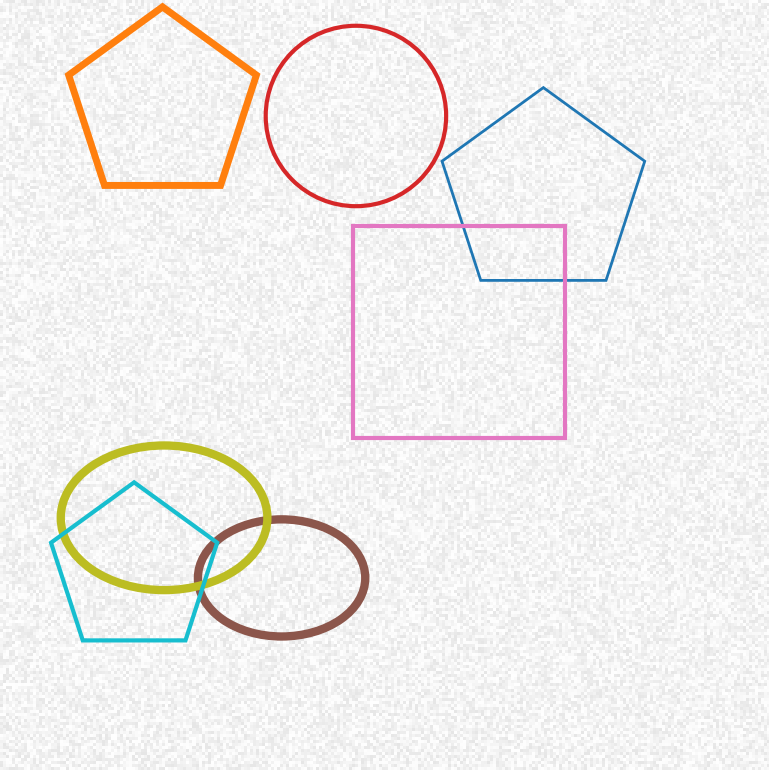[{"shape": "pentagon", "thickness": 1, "radius": 0.69, "center": [0.706, 0.748]}, {"shape": "pentagon", "thickness": 2.5, "radius": 0.64, "center": [0.211, 0.863]}, {"shape": "circle", "thickness": 1.5, "radius": 0.59, "center": [0.462, 0.849]}, {"shape": "oval", "thickness": 3, "radius": 0.54, "center": [0.366, 0.249]}, {"shape": "square", "thickness": 1.5, "radius": 0.69, "center": [0.596, 0.569]}, {"shape": "oval", "thickness": 3, "radius": 0.67, "center": [0.213, 0.328]}, {"shape": "pentagon", "thickness": 1.5, "radius": 0.57, "center": [0.174, 0.26]}]